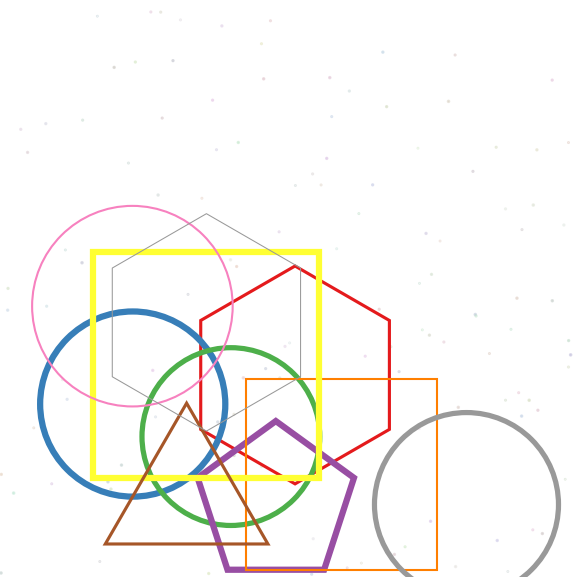[{"shape": "hexagon", "thickness": 1.5, "radius": 0.94, "center": [0.511, 0.35]}, {"shape": "circle", "thickness": 3, "radius": 0.8, "center": [0.23, 0.299]}, {"shape": "circle", "thickness": 2.5, "radius": 0.77, "center": [0.4, 0.243]}, {"shape": "pentagon", "thickness": 3, "radius": 0.71, "center": [0.478, 0.128]}, {"shape": "square", "thickness": 1, "radius": 0.82, "center": [0.592, 0.177]}, {"shape": "square", "thickness": 3, "radius": 0.98, "center": [0.357, 0.368]}, {"shape": "triangle", "thickness": 1.5, "radius": 0.81, "center": [0.323, 0.138]}, {"shape": "circle", "thickness": 1, "radius": 0.87, "center": [0.229, 0.469]}, {"shape": "hexagon", "thickness": 0.5, "radius": 0.94, "center": [0.357, 0.441]}, {"shape": "circle", "thickness": 2.5, "radius": 0.8, "center": [0.808, 0.125]}]